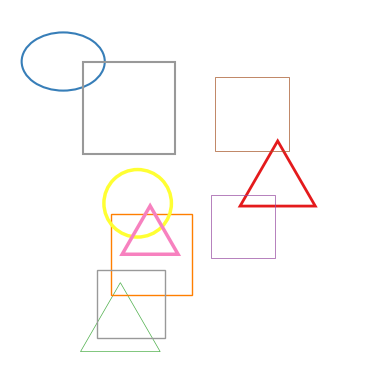[{"shape": "triangle", "thickness": 2, "radius": 0.56, "center": [0.721, 0.521]}, {"shape": "oval", "thickness": 1.5, "radius": 0.54, "center": [0.164, 0.84]}, {"shape": "triangle", "thickness": 0.5, "radius": 0.6, "center": [0.313, 0.146]}, {"shape": "square", "thickness": 0.5, "radius": 0.41, "center": [0.631, 0.411]}, {"shape": "square", "thickness": 1, "radius": 0.52, "center": [0.392, 0.34]}, {"shape": "circle", "thickness": 2.5, "radius": 0.44, "center": [0.358, 0.472]}, {"shape": "square", "thickness": 0.5, "radius": 0.48, "center": [0.655, 0.704]}, {"shape": "triangle", "thickness": 2.5, "radius": 0.42, "center": [0.39, 0.382]}, {"shape": "square", "thickness": 1.5, "radius": 0.6, "center": [0.335, 0.72]}, {"shape": "square", "thickness": 1, "radius": 0.44, "center": [0.34, 0.211]}]